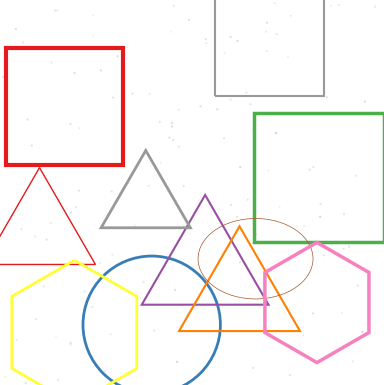[{"shape": "square", "thickness": 3, "radius": 0.76, "center": [0.168, 0.723]}, {"shape": "triangle", "thickness": 1, "radius": 0.84, "center": [0.103, 0.397]}, {"shape": "circle", "thickness": 2, "radius": 0.89, "center": [0.394, 0.157]}, {"shape": "square", "thickness": 2.5, "radius": 0.84, "center": [0.828, 0.539]}, {"shape": "triangle", "thickness": 1.5, "radius": 0.95, "center": [0.533, 0.304]}, {"shape": "triangle", "thickness": 1.5, "radius": 0.91, "center": [0.622, 0.231]}, {"shape": "hexagon", "thickness": 2, "radius": 0.94, "center": [0.193, 0.137]}, {"shape": "oval", "thickness": 0.5, "radius": 0.75, "center": [0.664, 0.328]}, {"shape": "hexagon", "thickness": 2.5, "radius": 0.78, "center": [0.823, 0.214]}, {"shape": "square", "thickness": 1.5, "radius": 0.7, "center": [0.7, 0.892]}, {"shape": "triangle", "thickness": 2, "radius": 0.67, "center": [0.379, 0.475]}]